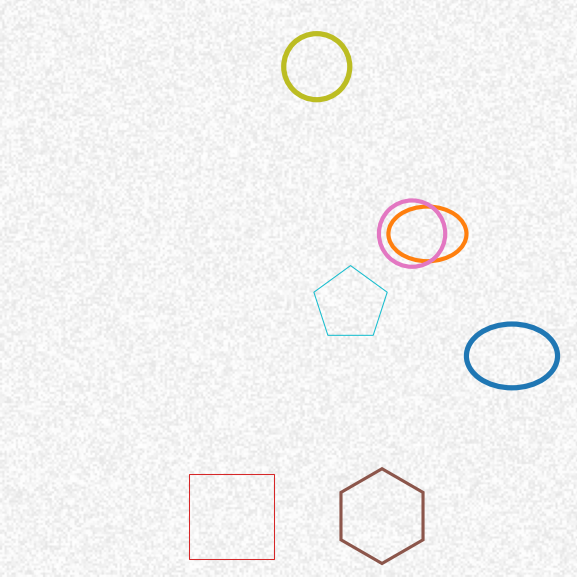[{"shape": "oval", "thickness": 2.5, "radius": 0.39, "center": [0.887, 0.383]}, {"shape": "oval", "thickness": 2, "radius": 0.34, "center": [0.74, 0.594]}, {"shape": "square", "thickness": 0.5, "radius": 0.37, "center": [0.401, 0.105]}, {"shape": "hexagon", "thickness": 1.5, "radius": 0.41, "center": [0.661, 0.105]}, {"shape": "circle", "thickness": 2, "radius": 0.29, "center": [0.714, 0.595]}, {"shape": "circle", "thickness": 2.5, "radius": 0.29, "center": [0.548, 0.884]}, {"shape": "pentagon", "thickness": 0.5, "radius": 0.33, "center": [0.607, 0.472]}]